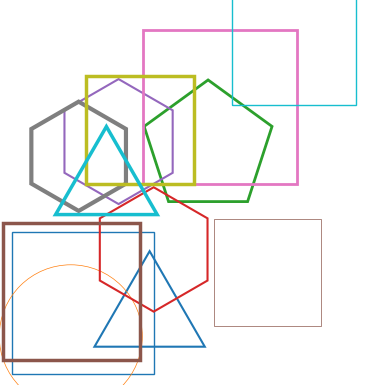[{"shape": "triangle", "thickness": 1.5, "radius": 0.83, "center": [0.389, 0.182]}, {"shape": "square", "thickness": 1, "radius": 0.92, "center": [0.217, 0.213]}, {"shape": "circle", "thickness": 0.5, "radius": 0.93, "center": [0.184, 0.127]}, {"shape": "pentagon", "thickness": 2, "radius": 0.87, "center": [0.54, 0.618]}, {"shape": "hexagon", "thickness": 1.5, "radius": 0.81, "center": [0.399, 0.352]}, {"shape": "hexagon", "thickness": 1.5, "radius": 0.81, "center": [0.308, 0.632]}, {"shape": "square", "thickness": 0.5, "radius": 0.7, "center": [0.695, 0.293]}, {"shape": "square", "thickness": 2.5, "radius": 0.89, "center": [0.187, 0.243]}, {"shape": "square", "thickness": 2, "radius": 1.0, "center": [0.572, 0.722]}, {"shape": "hexagon", "thickness": 3, "radius": 0.71, "center": [0.204, 0.594]}, {"shape": "square", "thickness": 2.5, "radius": 0.7, "center": [0.363, 0.662]}, {"shape": "square", "thickness": 1, "radius": 0.81, "center": [0.764, 0.89]}, {"shape": "triangle", "thickness": 2.5, "radius": 0.76, "center": [0.276, 0.519]}]